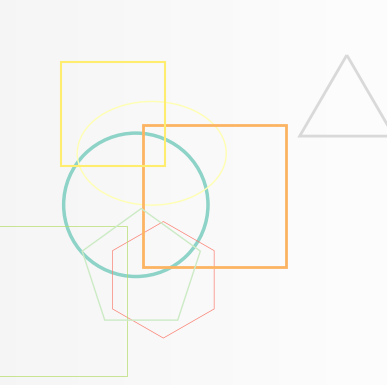[{"shape": "circle", "thickness": 2.5, "radius": 0.93, "center": [0.35, 0.468]}, {"shape": "oval", "thickness": 1, "radius": 0.96, "center": [0.392, 0.602]}, {"shape": "hexagon", "thickness": 0.5, "radius": 0.76, "center": [0.422, 0.273]}, {"shape": "square", "thickness": 2, "radius": 0.92, "center": [0.554, 0.49]}, {"shape": "square", "thickness": 0.5, "radius": 0.97, "center": [0.133, 0.219]}, {"shape": "triangle", "thickness": 2, "radius": 0.7, "center": [0.895, 0.717]}, {"shape": "pentagon", "thickness": 1, "radius": 0.8, "center": [0.364, 0.298]}, {"shape": "square", "thickness": 1.5, "radius": 0.67, "center": [0.291, 0.704]}]